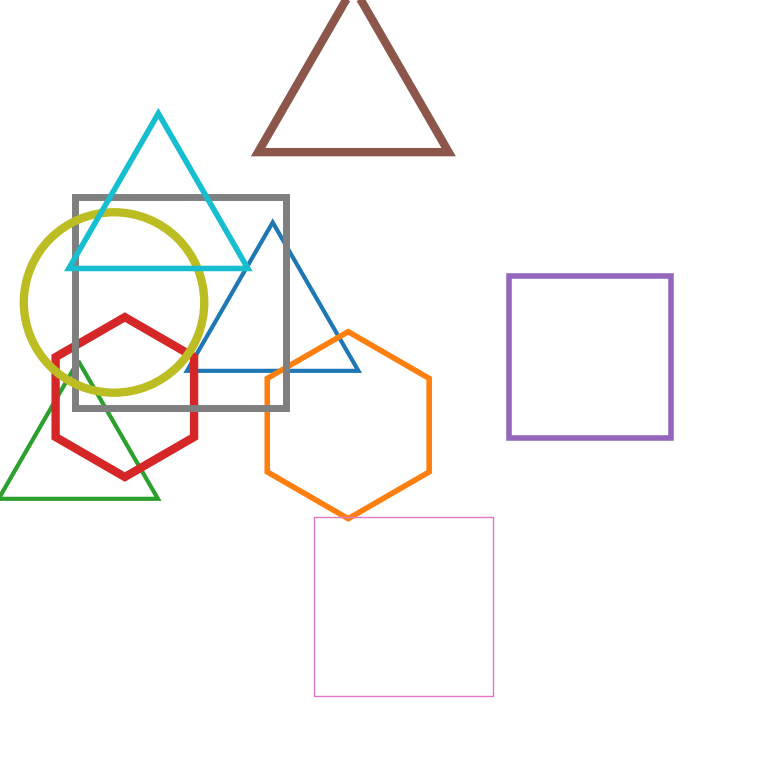[{"shape": "triangle", "thickness": 1.5, "radius": 0.64, "center": [0.354, 0.583]}, {"shape": "hexagon", "thickness": 2, "radius": 0.61, "center": [0.452, 0.448]}, {"shape": "triangle", "thickness": 1.5, "radius": 0.6, "center": [0.102, 0.412]}, {"shape": "hexagon", "thickness": 3, "radius": 0.52, "center": [0.162, 0.484]}, {"shape": "square", "thickness": 2, "radius": 0.52, "center": [0.766, 0.536]}, {"shape": "triangle", "thickness": 3, "radius": 0.71, "center": [0.459, 0.874]}, {"shape": "square", "thickness": 0.5, "radius": 0.58, "center": [0.524, 0.212]}, {"shape": "square", "thickness": 2.5, "radius": 0.69, "center": [0.235, 0.607]}, {"shape": "circle", "thickness": 3, "radius": 0.59, "center": [0.148, 0.607]}, {"shape": "triangle", "thickness": 2, "radius": 0.67, "center": [0.206, 0.718]}]